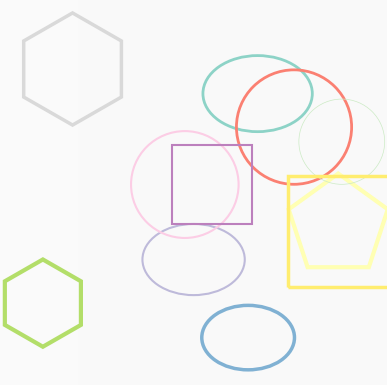[{"shape": "oval", "thickness": 2, "radius": 0.71, "center": [0.665, 0.757]}, {"shape": "pentagon", "thickness": 3, "radius": 0.67, "center": [0.873, 0.415]}, {"shape": "oval", "thickness": 1.5, "radius": 0.66, "center": [0.5, 0.326]}, {"shape": "circle", "thickness": 2, "radius": 0.74, "center": [0.759, 0.67]}, {"shape": "oval", "thickness": 2.5, "radius": 0.6, "center": [0.64, 0.123]}, {"shape": "hexagon", "thickness": 3, "radius": 0.57, "center": [0.111, 0.213]}, {"shape": "circle", "thickness": 1.5, "radius": 0.69, "center": [0.477, 0.521]}, {"shape": "hexagon", "thickness": 2.5, "radius": 0.73, "center": [0.187, 0.821]}, {"shape": "square", "thickness": 1.5, "radius": 0.52, "center": [0.547, 0.521]}, {"shape": "circle", "thickness": 0.5, "radius": 0.55, "center": [0.882, 0.632]}, {"shape": "square", "thickness": 2.5, "radius": 0.72, "center": [0.887, 0.398]}]